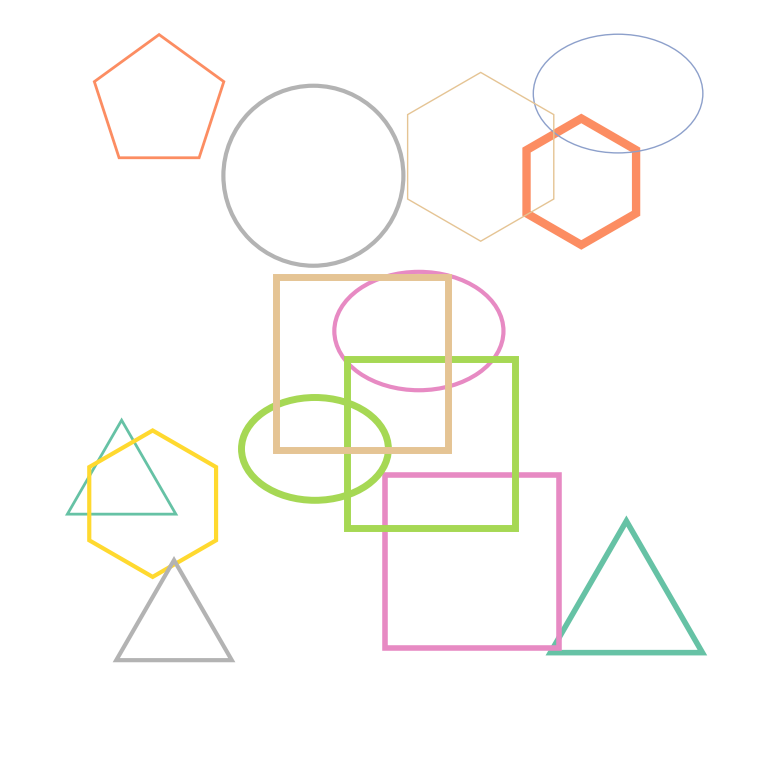[{"shape": "triangle", "thickness": 1, "radius": 0.41, "center": [0.158, 0.373]}, {"shape": "triangle", "thickness": 2, "radius": 0.57, "center": [0.813, 0.209]}, {"shape": "hexagon", "thickness": 3, "radius": 0.41, "center": [0.755, 0.764]}, {"shape": "pentagon", "thickness": 1, "radius": 0.44, "center": [0.207, 0.867]}, {"shape": "oval", "thickness": 0.5, "radius": 0.55, "center": [0.803, 0.878]}, {"shape": "square", "thickness": 2, "radius": 0.56, "center": [0.613, 0.271]}, {"shape": "oval", "thickness": 1.5, "radius": 0.55, "center": [0.544, 0.57]}, {"shape": "square", "thickness": 2.5, "radius": 0.55, "center": [0.56, 0.424]}, {"shape": "oval", "thickness": 2.5, "radius": 0.48, "center": [0.409, 0.417]}, {"shape": "hexagon", "thickness": 1.5, "radius": 0.48, "center": [0.198, 0.346]}, {"shape": "square", "thickness": 2.5, "radius": 0.56, "center": [0.47, 0.528]}, {"shape": "hexagon", "thickness": 0.5, "radius": 0.55, "center": [0.624, 0.796]}, {"shape": "circle", "thickness": 1.5, "radius": 0.58, "center": [0.407, 0.772]}, {"shape": "triangle", "thickness": 1.5, "radius": 0.43, "center": [0.226, 0.186]}]